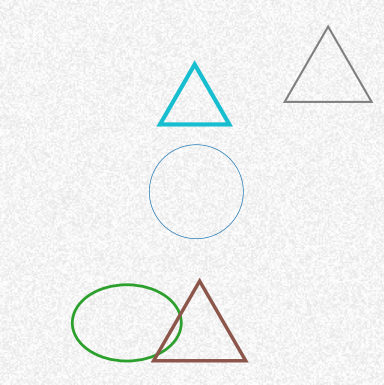[{"shape": "circle", "thickness": 0.5, "radius": 0.61, "center": [0.51, 0.502]}, {"shape": "oval", "thickness": 2, "radius": 0.71, "center": [0.329, 0.161]}, {"shape": "triangle", "thickness": 2.5, "radius": 0.69, "center": [0.519, 0.132]}, {"shape": "triangle", "thickness": 1.5, "radius": 0.65, "center": [0.852, 0.801]}, {"shape": "triangle", "thickness": 3, "radius": 0.52, "center": [0.506, 0.729]}]